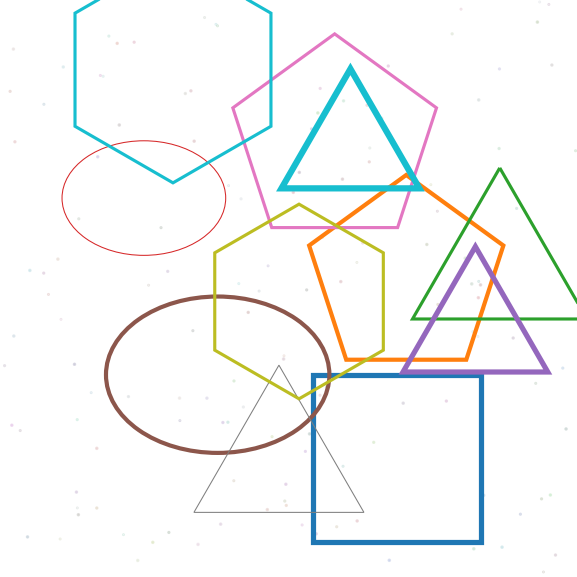[{"shape": "square", "thickness": 2.5, "radius": 0.72, "center": [0.688, 0.205]}, {"shape": "pentagon", "thickness": 2, "radius": 0.88, "center": [0.703, 0.519]}, {"shape": "triangle", "thickness": 1.5, "radius": 0.87, "center": [0.865, 0.534]}, {"shape": "oval", "thickness": 0.5, "radius": 0.71, "center": [0.249, 0.656]}, {"shape": "triangle", "thickness": 2.5, "radius": 0.72, "center": [0.823, 0.427]}, {"shape": "oval", "thickness": 2, "radius": 0.97, "center": [0.377, 0.35]}, {"shape": "pentagon", "thickness": 1.5, "radius": 0.93, "center": [0.58, 0.755]}, {"shape": "triangle", "thickness": 0.5, "radius": 0.85, "center": [0.483, 0.197]}, {"shape": "hexagon", "thickness": 1.5, "radius": 0.84, "center": [0.518, 0.477]}, {"shape": "hexagon", "thickness": 1.5, "radius": 0.98, "center": [0.3, 0.878]}, {"shape": "triangle", "thickness": 3, "radius": 0.69, "center": [0.607, 0.742]}]